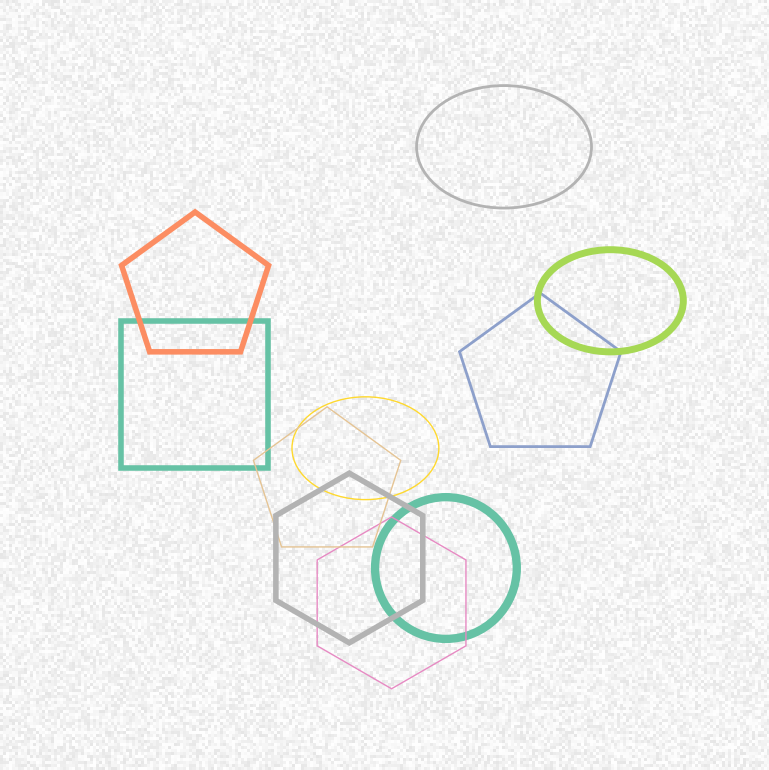[{"shape": "circle", "thickness": 3, "radius": 0.46, "center": [0.579, 0.262]}, {"shape": "square", "thickness": 2, "radius": 0.48, "center": [0.252, 0.487]}, {"shape": "pentagon", "thickness": 2, "radius": 0.5, "center": [0.253, 0.624]}, {"shape": "pentagon", "thickness": 1, "radius": 0.55, "center": [0.702, 0.509]}, {"shape": "hexagon", "thickness": 0.5, "radius": 0.56, "center": [0.509, 0.217]}, {"shape": "oval", "thickness": 2.5, "radius": 0.47, "center": [0.793, 0.609]}, {"shape": "oval", "thickness": 0.5, "radius": 0.48, "center": [0.475, 0.418]}, {"shape": "pentagon", "thickness": 0.5, "radius": 0.5, "center": [0.425, 0.371]}, {"shape": "oval", "thickness": 1, "radius": 0.57, "center": [0.655, 0.809]}, {"shape": "hexagon", "thickness": 2, "radius": 0.55, "center": [0.454, 0.275]}]